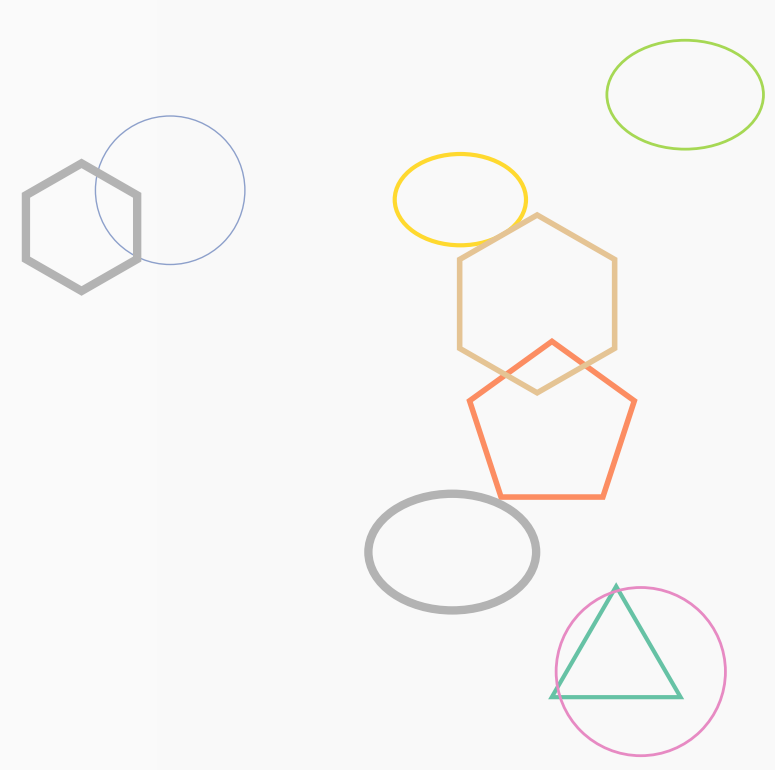[{"shape": "triangle", "thickness": 1.5, "radius": 0.48, "center": [0.795, 0.143]}, {"shape": "pentagon", "thickness": 2, "radius": 0.56, "center": [0.712, 0.445]}, {"shape": "circle", "thickness": 0.5, "radius": 0.48, "center": [0.22, 0.753]}, {"shape": "circle", "thickness": 1, "radius": 0.55, "center": [0.827, 0.128]}, {"shape": "oval", "thickness": 1, "radius": 0.51, "center": [0.884, 0.877]}, {"shape": "oval", "thickness": 1.5, "radius": 0.42, "center": [0.594, 0.741]}, {"shape": "hexagon", "thickness": 2, "radius": 0.58, "center": [0.693, 0.605]}, {"shape": "oval", "thickness": 3, "radius": 0.54, "center": [0.584, 0.283]}, {"shape": "hexagon", "thickness": 3, "radius": 0.41, "center": [0.105, 0.705]}]